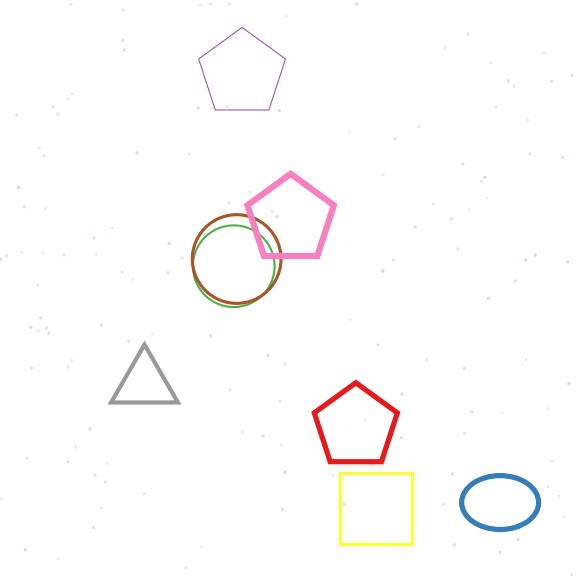[{"shape": "pentagon", "thickness": 2.5, "radius": 0.38, "center": [0.616, 0.261]}, {"shape": "oval", "thickness": 2.5, "radius": 0.33, "center": [0.866, 0.129]}, {"shape": "circle", "thickness": 1, "radius": 0.35, "center": [0.405, 0.538]}, {"shape": "pentagon", "thickness": 0.5, "radius": 0.4, "center": [0.419, 0.873]}, {"shape": "square", "thickness": 1.5, "radius": 0.31, "center": [0.651, 0.119]}, {"shape": "circle", "thickness": 1.5, "radius": 0.38, "center": [0.41, 0.551]}, {"shape": "pentagon", "thickness": 3, "radius": 0.39, "center": [0.503, 0.619]}, {"shape": "triangle", "thickness": 2, "radius": 0.33, "center": [0.25, 0.336]}]